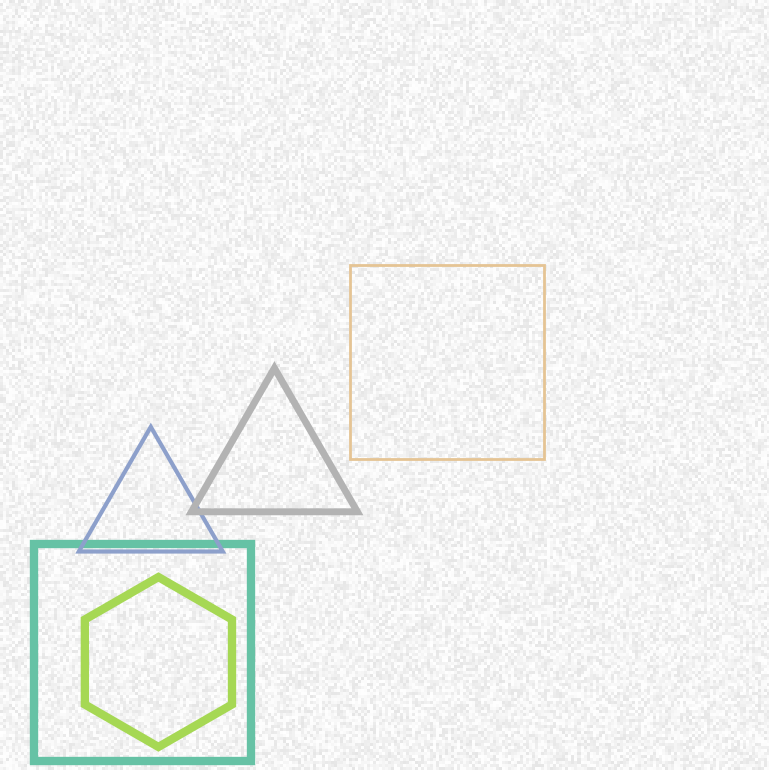[{"shape": "square", "thickness": 3, "radius": 0.7, "center": [0.185, 0.153]}, {"shape": "triangle", "thickness": 1.5, "radius": 0.54, "center": [0.196, 0.338]}, {"shape": "hexagon", "thickness": 3, "radius": 0.55, "center": [0.206, 0.14]}, {"shape": "square", "thickness": 1, "radius": 0.63, "center": [0.581, 0.53]}, {"shape": "triangle", "thickness": 2.5, "radius": 0.62, "center": [0.356, 0.398]}]